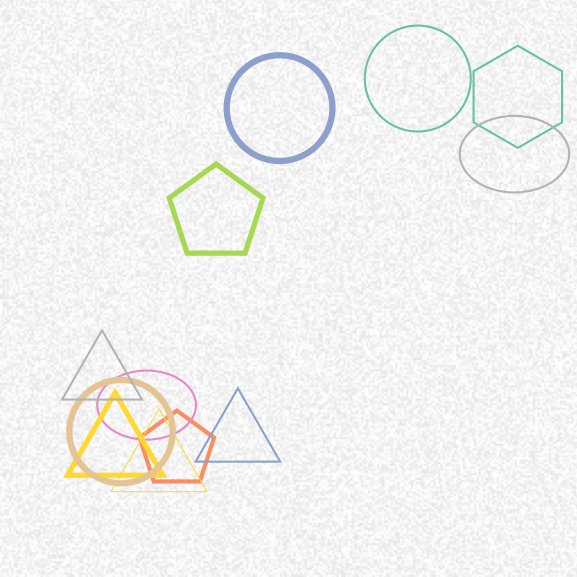[{"shape": "circle", "thickness": 1, "radius": 0.46, "center": [0.723, 0.863]}, {"shape": "hexagon", "thickness": 1, "radius": 0.44, "center": [0.897, 0.832]}, {"shape": "pentagon", "thickness": 2, "radius": 0.34, "center": [0.306, 0.22]}, {"shape": "circle", "thickness": 3, "radius": 0.46, "center": [0.484, 0.812]}, {"shape": "triangle", "thickness": 1, "radius": 0.42, "center": [0.412, 0.242]}, {"shape": "oval", "thickness": 1, "radius": 0.43, "center": [0.254, 0.298]}, {"shape": "pentagon", "thickness": 2.5, "radius": 0.43, "center": [0.374, 0.63]}, {"shape": "triangle", "thickness": 0.5, "radius": 0.48, "center": [0.275, 0.196]}, {"shape": "triangle", "thickness": 2.5, "radius": 0.48, "center": [0.199, 0.224]}, {"shape": "circle", "thickness": 3, "radius": 0.45, "center": [0.21, 0.252]}, {"shape": "triangle", "thickness": 1, "radius": 0.4, "center": [0.177, 0.347]}, {"shape": "oval", "thickness": 1, "radius": 0.47, "center": [0.891, 0.732]}]